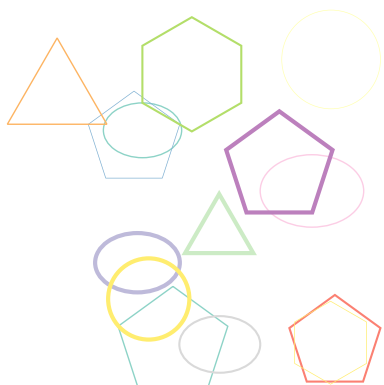[{"shape": "pentagon", "thickness": 1, "radius": 0.75, "center": [0.449, 0.106]}, {"shape": "oval", "thickness": 1, "radius": 0.51, "center": [0.37, 0.662]}, {"shape": "circle", "thickness": 0.5, "radius": 0.64, "center": [0.86, 0.846]}, {"shape": "oval", "thickness": 3, "radius": 0.55, "center": [0.357, 0.318]}, {"shape": "pentagon", "thickness": 1.5, "radius": 0.62, "center": [0.87, 0.109]}, {"shape": "pentagon", "thickness": 0.5, "radius": 0.62, "center": [0.348, 0.638]}, {"shape": "triangle", "thickness": 1, "radius": 0.75, "center": [0.148, 0.752]}, {"shape": "hexagon", "thickness": 1.5, "radius": 0.74, "center": [0.498, 0.807]}, {"shape": "oval", "thickness": 1, "radius": 0.67, "center": [0.81, 0.504]}, {"shape": "oval", "thickness": 1.5, "radius": 0.53, "center": [0.571, 0.105]}, {"shape": "pentagon", "thickness": 3, "radius": 0.73, "center": [0.726, 0.566]}, {"shape": "triangle", "thickness": 3, "radius": 0.51, "center": [0.569, 0.394]}, {"shape": "circle", "thickness": 3, "radius": 0.53, "center": [0.386, 0.223]}, {"shape": "hexagon", "thickness": 0.5, "radius": 0.54, "center": [0.859, 0.11]}]